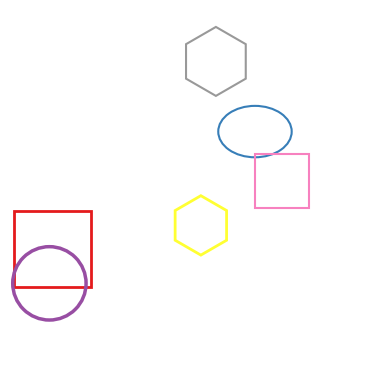[{"shape": "square", "thickness": 2, "radius": 0.5, "center": [0.137, 0.353]}, {"shape": "oval", "thickness": 1.5, "radius": 0.48, "center": [0.662, 0.658]}, {"shape": "circle", "thickness": 2.5, "radius": 0.48, "center": [0.128, 0.264]}, {"shape": "hexagon", "thickness": 2, "radius": 0.39, "center": [0.522, 0.415]}, {"shape": "square", "thickness": 1.5, "radius": 0.35, "center": [0.733, 0.531]}, {"shape": "hexagon", "thickness": 1.5, "radius": 0.45, "center": [0.561, 0.84]}]